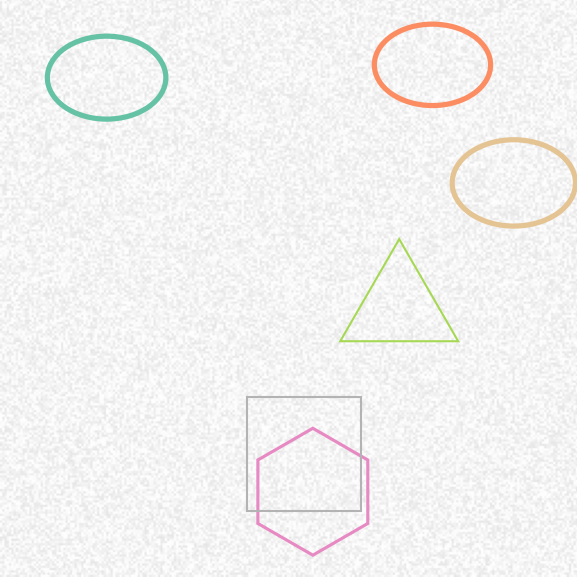[{"shape": "oval", "thickness": 2.5, "radius": 0.51, "center": [0.185, 0.865]}, {"shape": "oval", "thickness": 2.5, "radius": 0.5, "center": [0.749, 0.887]}, {"shape": "hexagon", "thickness": 1.5, "radius": 0.55, "center": [0.542, 0.148]}, {"shape": "triangle", "thickness": 1, "radius": 0.59, "center": [0.691, 0.467]}, {"shape": "oval", "thickness": 2.5, "radius": 0.53, "center": [0.89, 0.682]}, {"shape": "square", "thickness": 1, "radius": 0.49, "center": [0.527, 0.212]}]